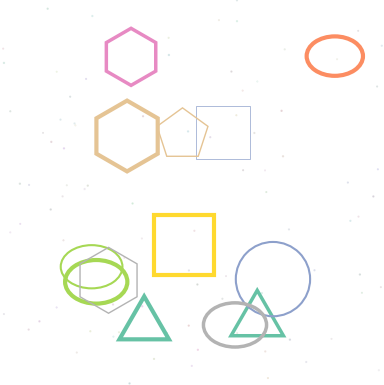[{"shape": "triangle", "thickness": 3, "radius": 0.37, "center": [0.374, 0.156]}, {"shape": "triangle", "thickness": 2.5, "radius": 0.39, "center": [0.668, 0.167]}, {"shape": "oval", "thickness": 3, "radius": 0.37, "center": [0.87, 0.854]}, {"shape": "square", "thickness": 0.5, "radius": 0.35, "center": [0.58, 0.656]}, {"shape": "circle", "thickness": 1.5, "radius": 0.48, "center": [0.709, 0.275]}, {"shape": "hexagon", "thickness": 2.5, "radius": 0.37, "center": [0.34, 0.852]}, {"shape": "oval", "thickness": 3, "radius": 0.4, "center": [0.25, 0.268]}, {"shape": "oval", "thickness": 1.5, "radius": 0.4, "center": [0.238, 0.307]}, {"shape": "square", "thickness": 3, "radius": 0.39, "center": [0.479, 0.363]}, {"shape": "pentagon", "thickness": 1, "radius": 0.35, "center": [0.474, 0.65]}, {"shape": "hexagon", "thickness": 3, "radius": 0.46, "center": [0.33, 0.647]}, {"shape": "oval", "thickness": 2.5, "radius": 0.41, "center": [0.61, 0.156]}, {"shape": "hexagon", "thickness": 1, "radius": 0.43, "center": [0.282, 0.272]}]